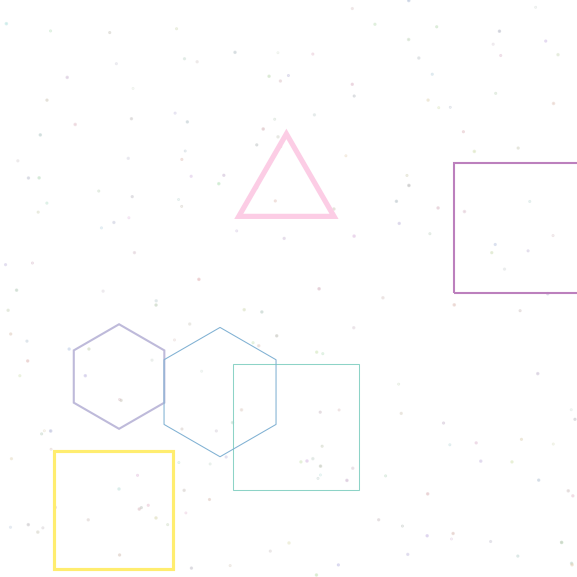[{"shape": "square", "thickness": 0.5, "radius": 0.54, "center": [0.513, 0.259]}, {"shape": "hexagon", "thickness": 1, "radius": 0.45, "center": [0.206, 0.347]}, {"shape": "hexagon", "thickness": 0.5, "radius": 0.56, "center": [0.381, 0.32]}, {"shape": "triangle", "thickness": 2.5, "radius": 0.48, "center": [0.496, 0.672]}, {"shape": "square", "thickness": 1, "radius": 0.56, "center": [0.899, 0.604]}, {"shape": "square", "thickness": 1.5, "radius": 0.51, "center": [0.197, 0.116]}]